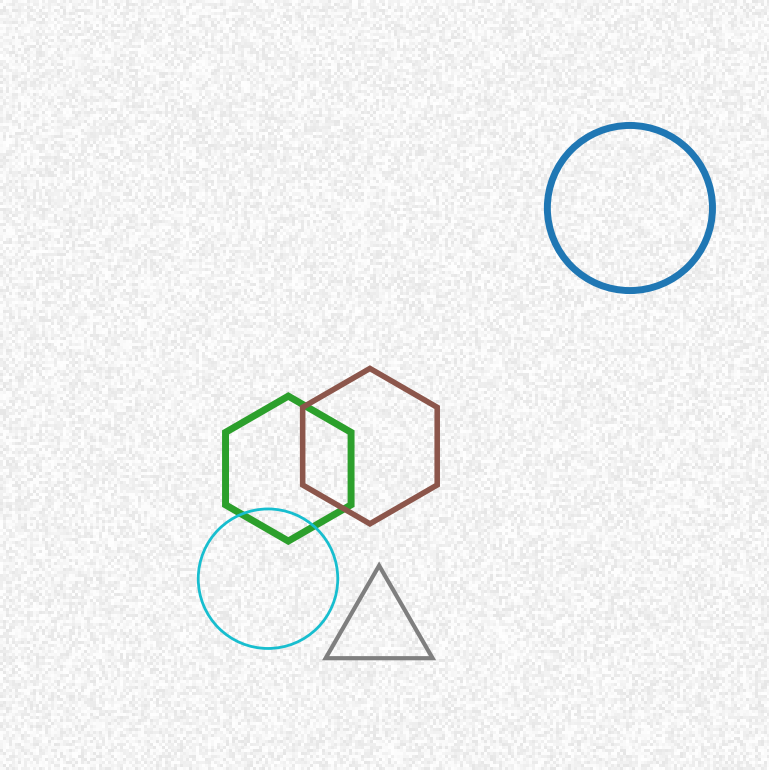[{"shape": "circle", "thickness": 2.5, "radius": 0.54, "center": [0.818, 0.73]}, {"shape": "hexagon", "thickness": 2.5, "radius": 0.47, "center": [0.374, 0.391]}, {"shape": "hexagon", "thickness": 2, "radius": 0.5, "center": [0.48, 0.421]}, {"shape": "triangle", "thickness": 1.5, "radius": 0.4, "center": [0.492, 0.185]}, {"shape": "circle", "thickness": 1, "radius": 0.45, "center": [0.348, 0.248]}]